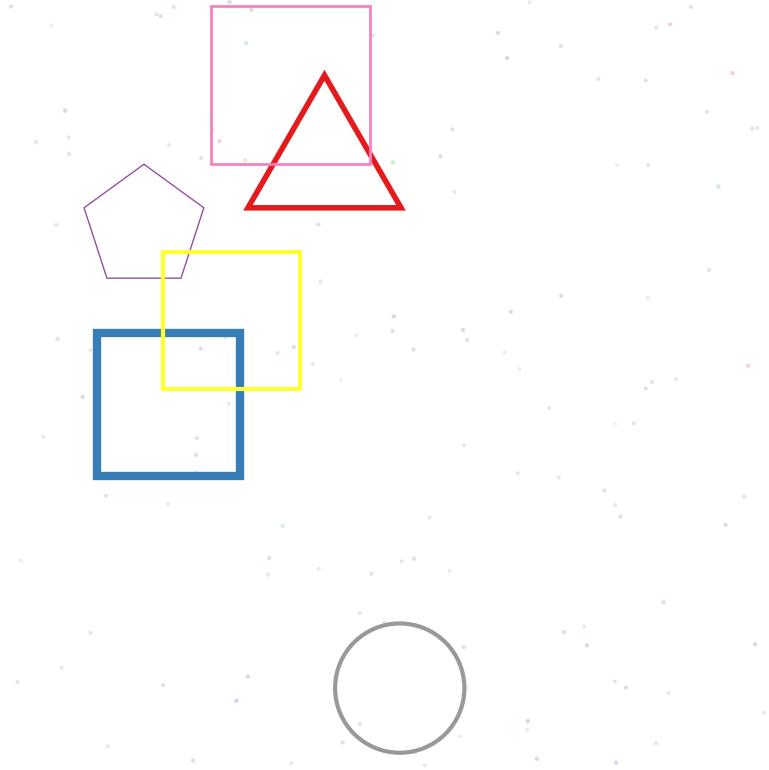[{"shape": "triangle", "thickness": 2, "radius": 0.57, "center": [0.421, 0.788]}, {"shape": "square", "thickness": 3, "radius": 0.46, "center": [0.219, 0.475]}, {"shape": "pentagon", "thickness": 0.5, "radius": 0.41, "center": [0.187, 0.705]}, {"shape": "square", "thickness": 1.5, "radius": 0.44, "center": [0.301, 0.584]}, {"shape": "square", "thickness": 1, "radius": 0.51, "center": [0.377, 0.89]}, {"shape": "circle", "thickness": 1.5, "radius": 0.42, "center": [0.519, 0.106]}]